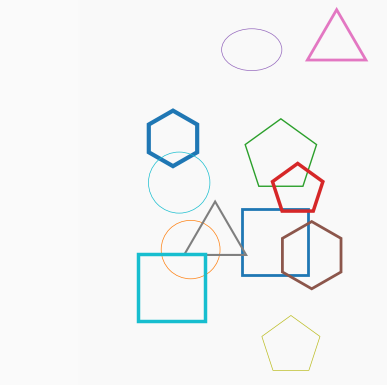[{"shape": "square", "thickness": 2, "radius": 0.43, "center": [0.709, 0.371]}, {"shape": "hexagon", "thickness": 3, "radius": 0.36, "center": [0.446, 0.641]}, {"shape": "circle", "thickness": 0.5, "radius": 0.38, "center": [0.492, 0.352]}, {"shape": "pentagon", "thickness": 1, "radius": 0.48, "center": [0.725, 0.595]}, {"shape": "pentagon", "thickness": 2.5, "radius": 0.34, "center": [0.768, 0.507]}, {"shape": "oval", "thickness": 0.5, "radius": 0.39, "center": [0.65, 0.871]}, {"shape": "hexagon", "thickness": 2, "radius": 0.44, "center": [0.804, 0.337]}, {"shape": "triangle", "thickness": 2, "radius": 0.44, "center": [0.869, 0.888]}, {"shape": "triangle", "thickness": 1.5, "radius": 0.46, "center": [0.555, 0.384]}, {"shape": "pentagon", "thickness": 0.5, "radius": 0.39, "center": [0.751, 0.102]}, {"shape": "circle", "thickness": 0.5, "radius": 0.4, "center": [0.462, 0.526]}, {"shape": "square", "thickness": 2.5, "radius": 0.44, "center": [0.443, 0.253]}]